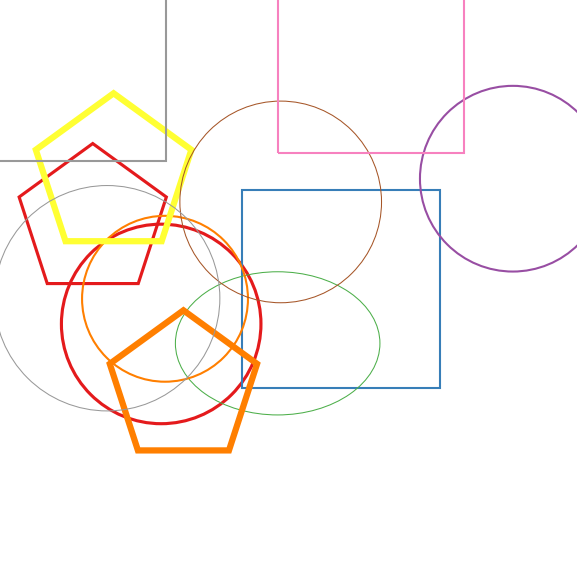[{"shape": "circle", "thickness": 1.5, "radius": 0.86, "center": [0.279, 0.438]}, {"shape": "pentagon", "thickness": 1.5, "radius": 0.67, "center": [0.161, 0.617]}, {"shape": "square", "thickness": 1, "radius": 0.86, "center": [0.59, 0.499]}, {"shape": "oval", "thickness": 0.5, "radius": 0.89, "center": [0.481, 0.405]}, {"shape": "circle", "thickness": 1, "radius": 0.8, "center": [0.888, 0.69]}, {"shape": "circle", "thickness": 1, "radius": 0.72, "center": [0.286, 0.482]}, {"shape": "pentagon", "thickness": 3, "radius": 0.67, "center": [0.318, 0.328]}, {"shape": "pentagon", "thickness": 3, "radius": 0.71, "center": [0.197, 0.696]}, {"shape": "circle", "thickness": 0.5, "radius": 0.87, "center": [0.486, 0.649]}, {"shape": "square", "thickness": 1, "radius": 0.81, "center": [0.642, 0.895]}, {"shape": "circle", "thickness": 0.5, "radius": 0.98, "center": [0.186, 0.483]}, {"shape": "square", "thickness": 1, "radius": 0.74, "center": [0.139, 0.87]}]